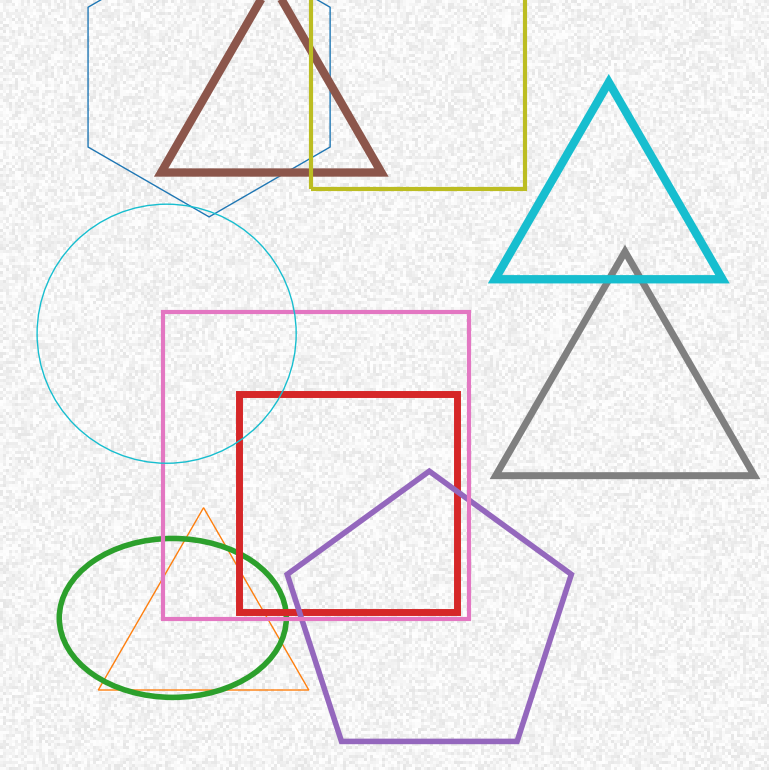[{"shape": "hexagon", "thickness": 0.5, "radius": 0.91, "center": [0.272, 0.9]}, {"shape": "triangle", "thickness": 0.5, "radius": 0.79, "center": [0.264, 0.183]}, {"shape": "oval", "thickness": 2, "radius": 0.74, "center": [0.224, 0.198]}, {"shape": "square", "thickness": 2.5, "radius": 0.71, "center": [0.451, 0.346]}, {"shape": "pentagon", "thickness": 2, "radius": 0.97, "center": [0.558, 0.194]}, {"shape": "triangle", "thickness": 3, "radius": 0.83, "center": [0.352, 0.859]}, {"shape": "square", "thickness": 1.5, "radius": 0.99, "center": [0.41, 0.396]}, {"shape": "triangle", "thickness": 2.5, "radius": 0.97, "center": [0.812, 0.479]}, {"shape": "square", "thickness": 1.5, "radius": 0.7, "center": [0.543, 0.893]}, {"shape": "circle", "thickness": 0.5, "radius": 0.84, "center": [0.216, 0.567]}, {"shape": "triangle", "thickness": 3, "radius": 0.85, "center": [0.791, 0.723]}]